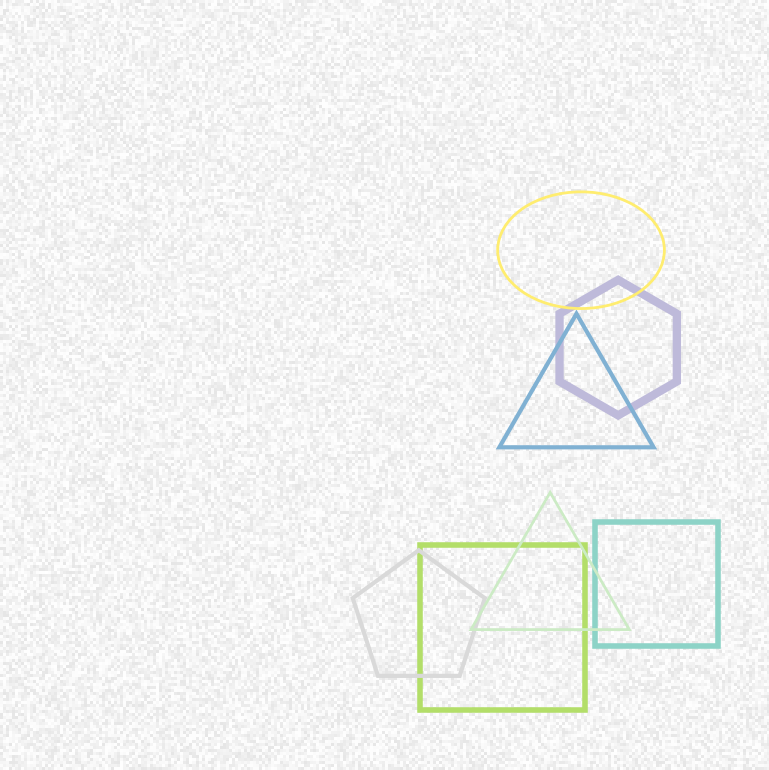[{"shape": "square", "thickness": 2, "radius": 0.4, "center": [0.853, 0.242]}, {"shape": "hexagon", "thickness": 3, "radius": 0.44, "center": [0.803, 0.549]}, {"shape": "triangle", "thickness": 1.5, "radius": 0.58, "center": [0.749, 0.477]}, {"shape": "square", "thickness": 2, "radius": 0.53, "center": [0.652, 0.185]}, {"shape": "pentagon", "thickness": 1.5, "radius": 0.45, "center": [0.544, 0.195]}, {"shape": "triangle", "thickness": 1, "radius": 0.59, "center": [0.714, 0.242]}, {"shape": "oval", "thickness": 1, "radius": 0.54, "center": [0.755, 0.675]}]